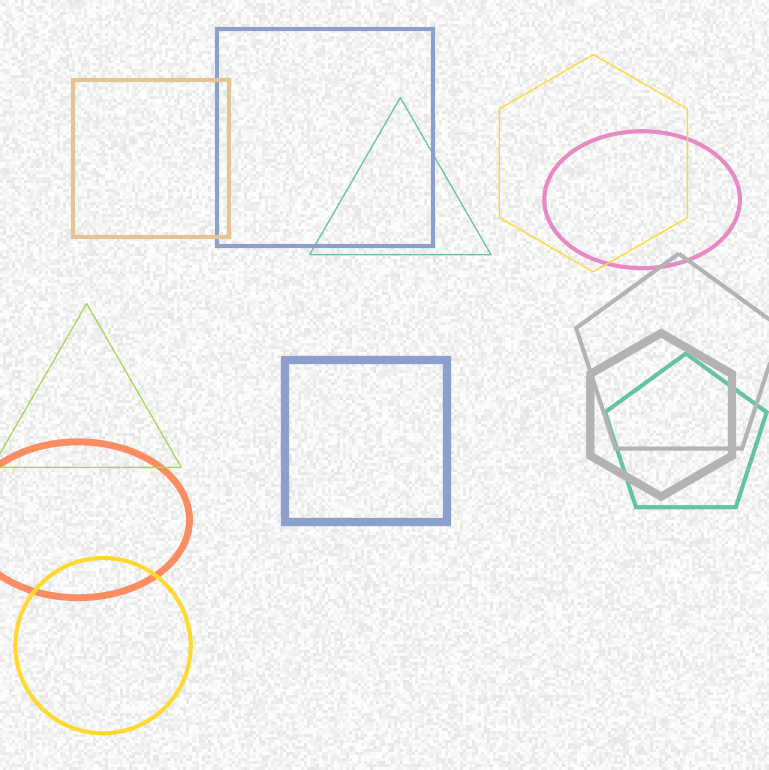[{"shape": "triangle", "thickness": 0.5, "radius": 0.68, "center": [0.52, 0.737]}, {"shape": "pentagon", "thickness": 1.5, "radius": 0.55, "center": [0.891, 0.431]}, {"shape": "oval", "thickness": 2.5, "radius": 0.72, "center": [0.102, 0.325]}, {"shape": "square", "thickness": 3, "radius": 0.53, "center": [0.476, 0.427]}, {"shape": "square", "thickness": 1.5, "radius": 0.7, "center": [0.422, 0.821]}, {"shape": "oval", "thickness": 1.5, "radius": 0.64, "center": [0.834, 0.741]}, {"shape": "triangle", "thickness": 0.5, "radius": 0.71, "center": [0.113, 0.464]}, {"shape": "hexagon", "thickness": 0.5, "radius": 0.71, "center": [0.771, 0.788]}, {"shape": "circle", "thickness": 1.5, "radius": 0.57, "center": [0.134, 0.162]}, {"shape": "square", "thickness": 1.5, "radius": 0.51, "center": [0.196, 0.794]}, {"shape": "hexagon", "thickness": 3, "radius": 0.53, "center": [0.859, 0.461]}, {"shape": "pentagon", "thickness": 1.5, "radius": 0.7, "center": [0.881, 0.531]}]